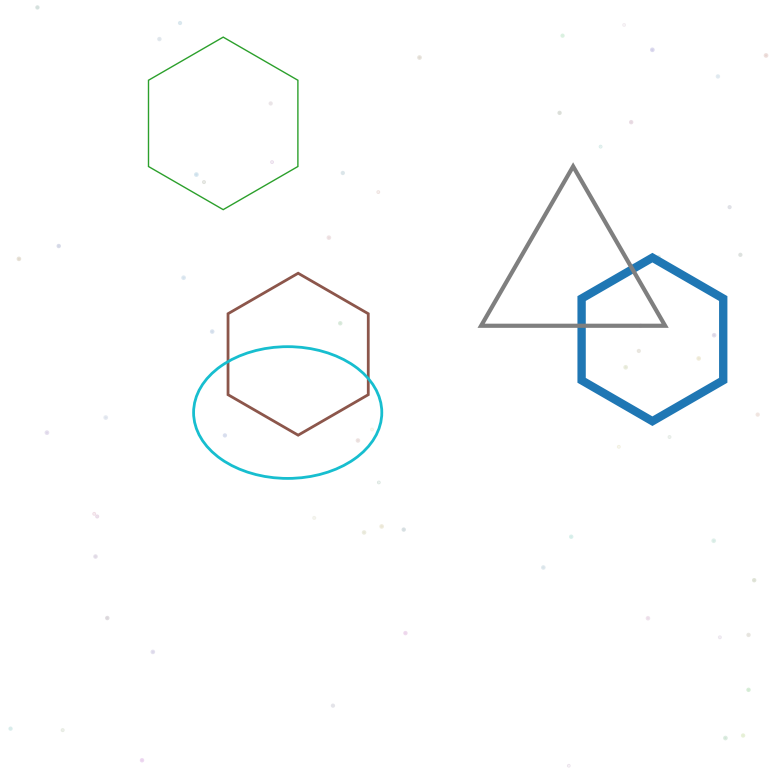[{"shape": "hexagon", "thickness": 3, "radius": 0.53, "center": [0.847, 0.559]}, {"shape": "hexagon", "thickness": 0.5, "radius": 0.56, "center": [0.29, 0.84]}, {"shape": "hexagon", "thickness": 1, "radius": 0.53, "center": [0.387, 0.54]}, {"shape": "triangle", "thickness": 1.5, "radius": 0.69, "center": [0.744, 0.646]}, {"shape": "oval", "thickness": 1, "radius": 0.61, "center": [0.374, 0.464]}]